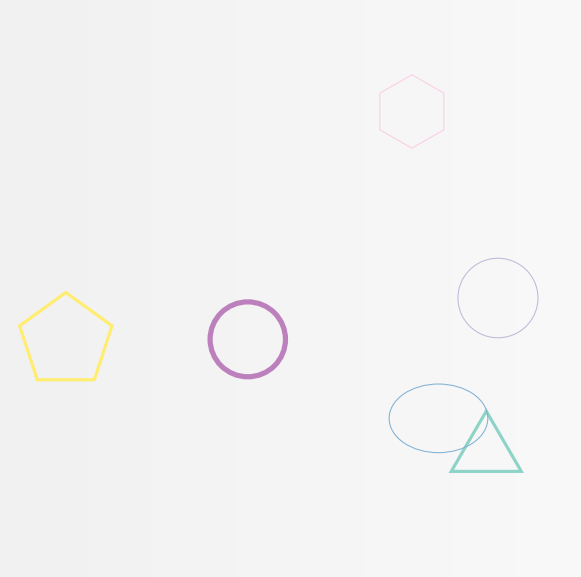[{"shape": "triangle", "thickness": 1.5, "radius": 0.35, "center": [0.837, 0.218]}, {"shape": "circle", "thickness": 0.5, "radius": 0.34, "center": [0.857, 0.483]}, {"shape": "oval", "thickness": 0.5, "radius": 0.42, "center": [0.754, 0.275]}, {"shape": "hexagon", "thickness": 0.5, "radius": 0.32, "center": [0.709, 0.806]}, {"shape": "circle", "thickness": 2.5, "radius": 0.32, "center": [0.426, 0.412]}, {"shape": "pentagon", "thickness": 1.5, "radius": 0.42, "center": [0.113, 0.409]}]